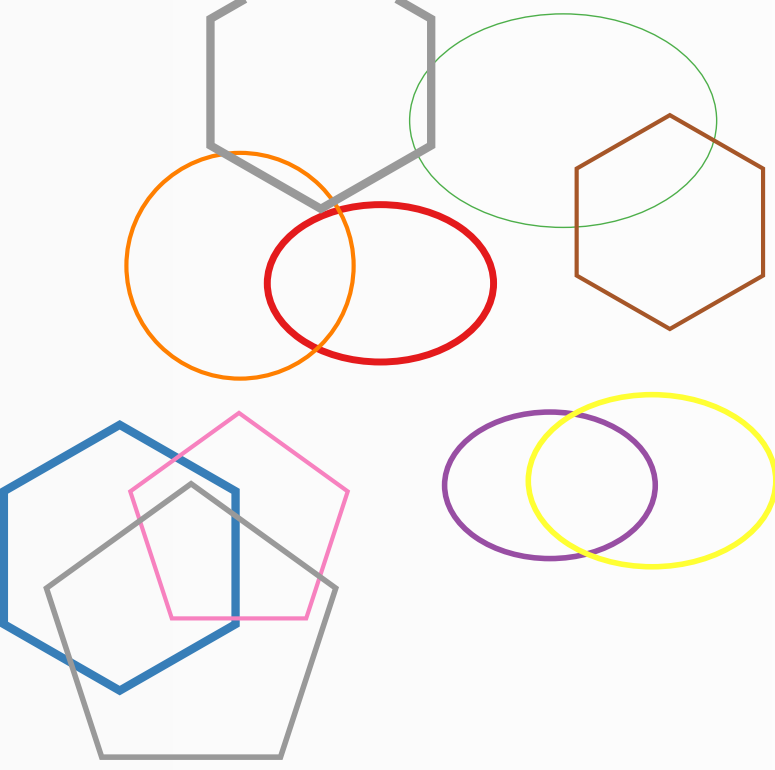[{"shape": "oval", "thickness": 2.5, "radius": 0.73, "center": [0.491, 0.632]}, {"shape": "hexagon", "thickness": 3, "radius": 0.86, "center": [0.154, 0.276]}, {"shape": "oval", "thickness": 0.5, "radius": 0.99, "center": [0.727, 0.843]}, {"shape": "oval", "thickness": 2, "radius": 0.68, "center": [0.71, 0.37]}, {"shape": "circle", "thickness": 1.5, "radius": 0.73, "center": [0.31, 0.655]}, {"shape": "oval", "thickness": 2, "radius": 0.8, "center": [0.841, 0.376]}, {"shape": "hexagon", "thickness": 1.5, "radius": 0.69, "center": [0.864, 0.712]}, {"shape": "pentagon", "thickness": 1.5, "radius": 0.74, "center": [0.308, 0.316]}, {"shape": "pentagon", "thickness": 2, "radius": 0.98, "center": [0.247, 0.175]}, {"shape": "hexagon", "thickness": 3, "radius": 0.82, "center": [0.414, 0.893]}]